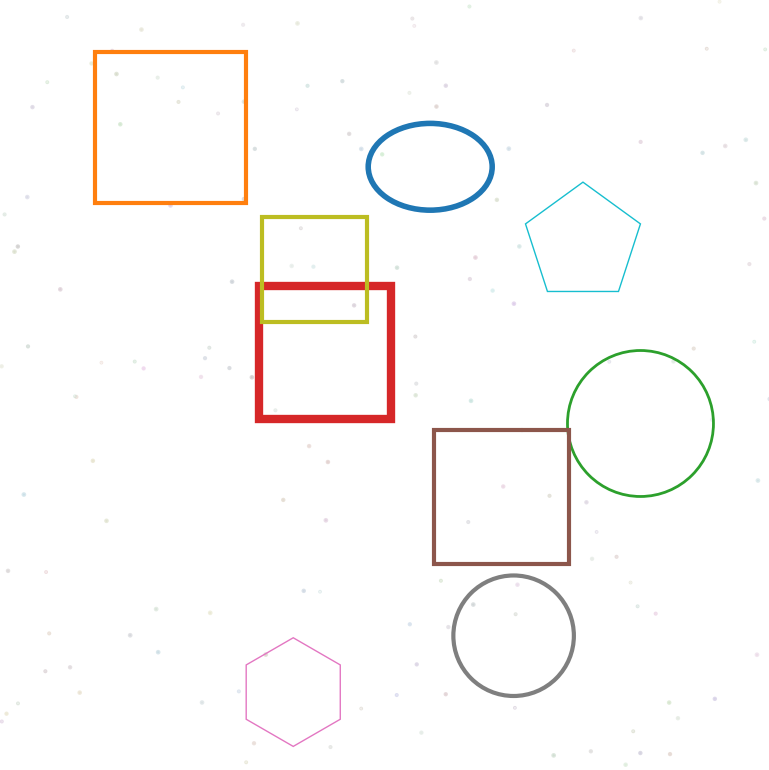[{"shape": "oval", "thickness": 2, "radius": 0.4, "center": [0.559, 0.783]}, {"shape": "square", "thickness": 1.5, "radius": 0.49, "center": [0.222, 0.834]}, {"shape": "circle", "thickness": 1, "radius": 0.47, "center": [0.832, 0.45]}, {"shape": "square", "thickness": 3, "radius": 0.43, "center": [0.422, 0.542]}, {"shape": "square", "thickness": 1.5, "radius": 0.44, "center": [0.651, 0.354]}, {"shape": "hexagon", "thickness": 0.5, "radius": 0.35, "center": [0.381, 0.101]}, {"shape": "circle", "thickness": 1.5, "radius": 0.39, "center": [0.667, 0.174]}, {"shape": "square", "thickness": 1.5, "radius": 0.34, "center": [0.409, 0.65]}, {"shape": "pentagon", "thickness": 0.5, "radius": 0.39, "center": [0.757, 0.685]}]